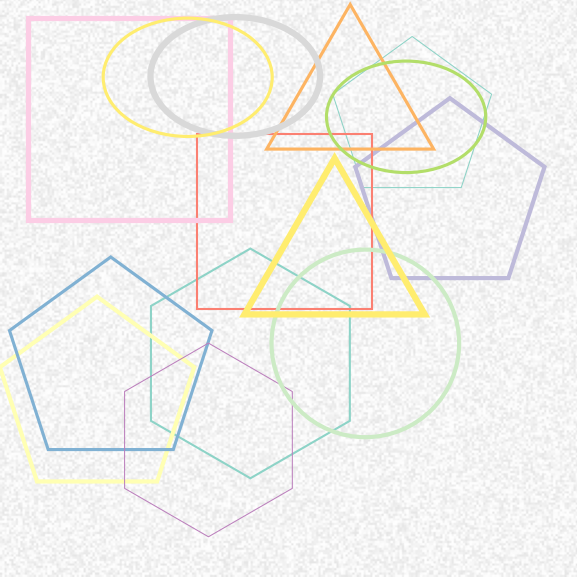[{"shape": "hexagon", "thickness": 1, "radius": 0.99, "center": [0.434, 0.37]}, {"shape": "pentagon", "thickness": 0.5, "radius": 0.72, "center": [0.714, 0.791]}, {"shape": "pentagon", "thickness": 2, "radius": 0.88, "center": [0.168, 0.309]}, {"shape": "pentagon", "thickness": 2, "radius": 0.86, "center": [0.779, 0.657]}, {"shape": "square", "thickness": 1, "radius": 0.76, "center": [0.493, 0.616]}, {"shape": "pentagon", "thickness": 1.5, "radius": 0.92, "center": [0.192, 0.37]}, {"shape": "triangle", "thickness": 1.5, "radius": 0.83, "center": [0.606, 0.824]}, {"shape": "oval", "thickness": 1.5, "radius": 0.69, "center": [0.703, 0.797]}, {"shape": "square", "thickness": 2.5, "radius": 0.87, "center": [0.224, 0.793]}, {"shape": "oval", "thickness": 3, "radius": 0.73, "center": [0.407, 0.867]}, {"shape": "hexagon", "thickness": 0.5, "radius": 0.84, "center": [0.361, 0.237]}, {"shape": "circle", "thickness": 2, "radius": 0.81, "center": [0.633, 0.405]}, {"shape": "oval", "thickness": 1.5, "radius": 0.73, "center": [0.325, 0.865]}, {"shape": "triangle", "thickness": 3, "radius": 0.9, "center": [0.579, 0.545]}]